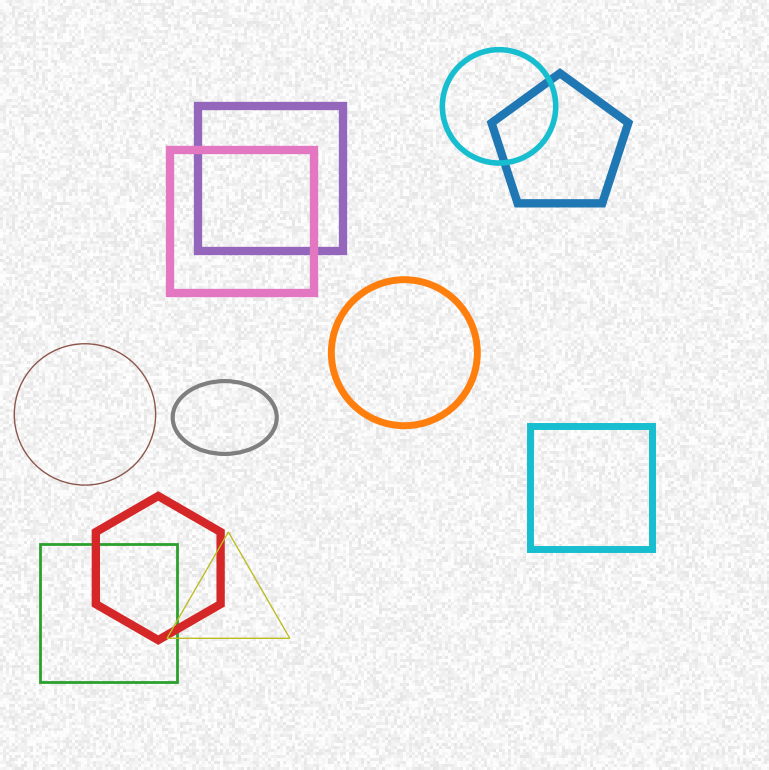[{"shape": "pentagon", "thickness": 3, "radius": 0.47, "center": [0.727, 0.812]}, {"shape": "circle", "thickness": 2.5, "radius": 0.47, "center": [0.525, 0.542]}, {"shape": "square", "thickness": 1, "radius": 0.45, "center": [0.141, 0.204]}, {"shape": "hexagon", "thickness": 3, "radius": 0.47, "center": [0.205, 0.262]}, {"shape": "square", "thickness": 3, "radius": 0.47, "center": [0.351, 0.769]}, {"shape": "circle", "thickness": 0.5, "radius": 0.46, "center": [0.11, 0.462]}, {"shape": "square", "thickness": 3, "radius": 0.47, "center": [0.314, 0.712]}, {"shape": "oval", "thickness": 1.5, "radius": 0.34, "center": [0.292, 0.458]}, {"shape": "triangle", "thickness": 0.5, "radius": 0.46, "center": [0.297, 0.217]}, {"shape": "circle", "thickness": 2, "radius": 0.37, "center": [0.648, 0.862]}, {"shape": "square", "thickness": 2.5, "radius": 0.4, "center": [0.768, 0.367]}]